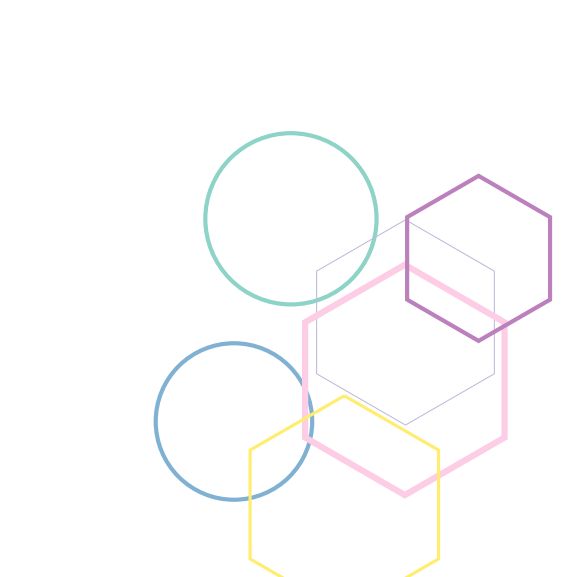[{"shape": "circle", "thickness": 2, "radius": 0.74, "center": [0.504, 0.62]}, {"shape": "hexagon", "thickness": 0.5, "radius": 0.89, "center": [0.702, 0.441]}, {"shape": "circle", "thickness": 2, "radius": 0.68, "center": [0.405, 0.269]}, {"shape": "hexagon", "thickness": 3, "radius": 1.0, "center": [0.701, 0.341]}, {"shape": "hexagon", "thickness": 2, "radius": 0.71, "center": [0.829, 0.552]}, {"shape": "hexagon", "thickness": 1.5, "radius": 0.94, "center": [0.596, 0.125]}]